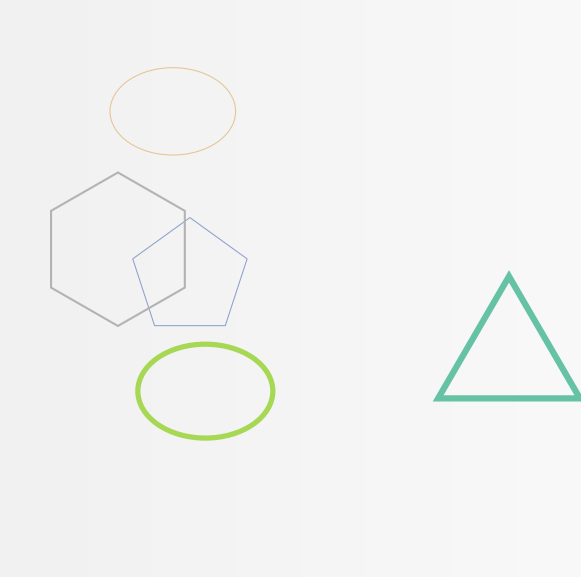[{"shape": "triangle", "thickness": 3, "radius": 0.7, "center": [0.876, 0.38]}, {"shape": "pentagon", "thickness": 0.5, "radius": 0.52, "center": [0.327, 0.519]}, {"shape": "oval", "thickness": 2.5, "radius": 0.58, "center": [0.353, 0.322]}, {"shape": "oval", "thickness": 0.5, "radius": 0.54, "center": [0.297, 0.806]}, {"shape": "hexagon", "thickness": 1, "radius": 0.66, "center": [0.203, 0.568]}]